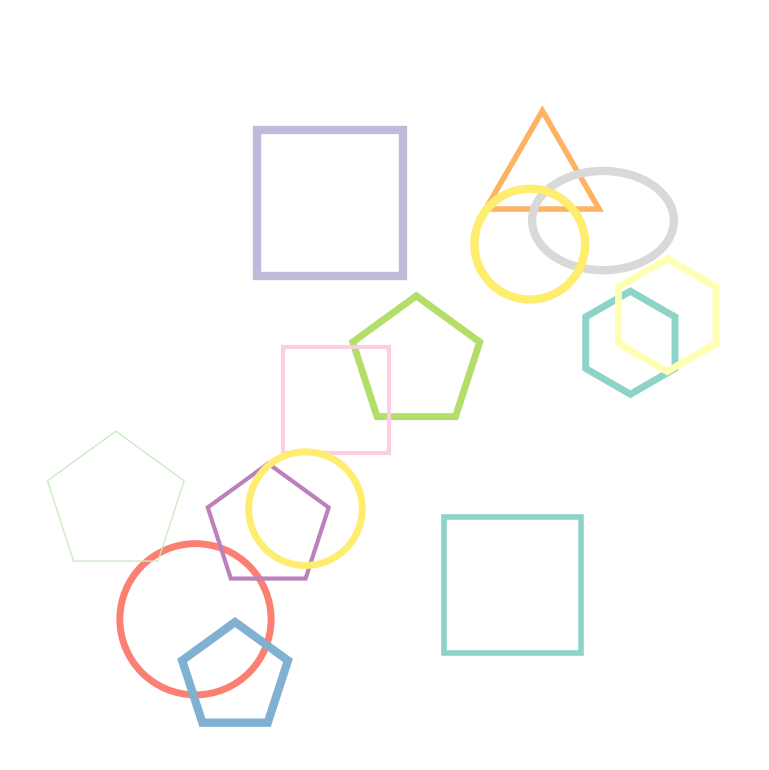[{"shape": "hexagon", "thickness": 2.5, "radius": 0.33, "center": [0.819, 0.555]}, {"shape": "square", "thickness": 2, "radius": 0.44, "center": [0.666, 0.241]}, {"shape": "hexagon", "thickness": 2.5, "radius": 0.37, "center": [0.867, 0.591]}, {"shape": "square", "thickness": 3, "radius": 0.47, "center": [0.429, 0.736]}, {"shape": "circle", "thickness": 2.5, "radius": 0.49, "center": [0.254, 0.196]}, {"shape": "pentagon", "thickness": 3, "radius": 0.36, "center": [0.305, 0.12]}, {"shape": "triangle", "thickness": 2, "radius": 0.43, "center": [0.704, 0.771]}, {"shape": "pentagon", "thickness": 2.5, "radius": 0.43, "center": [0.541, 0.529]}, {"shape": "square", "thickness": 1.5, "radius": 0.34, "center": [0.437, 0.48]}, {"shape": "oval", "thickness": 3, "radius": 0.46, "center": [0.783, 0.714]}, {"shape": "pentagon", "thickness": 1.5, "radius": 0.41, "center": [0.348, 0.315]}, {"shape": "pentagon", "thickness": 0.5, "radius": 0.47, "center": [0.15, 0.347]}, {"shape": "circle", "thickness": 3, "radius": 0.36, "center": [0.688, 0.683]}, {"shape": "circle", "thickness": 2.5, "radius": 0.37, "center": [0.397, 0.339]}]